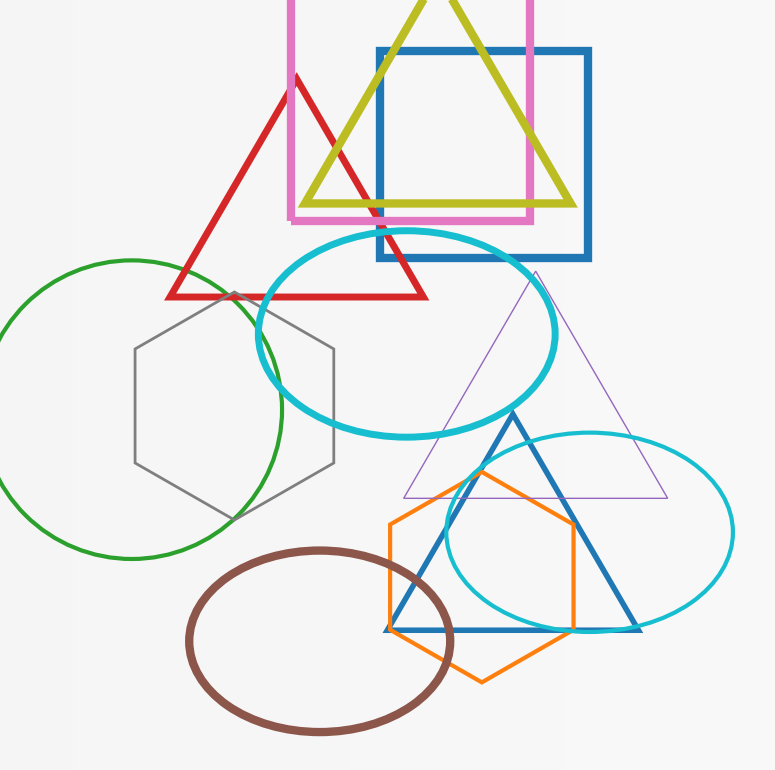[{"shape": "square", "thickness": 3, "radius": 0.67, "center": [0.624, 0.799]}, {"shape": "triangle", "thickness": 2, "radius": 0.94, "center": [0.662, 0.275]}, {"shape": "hexagon", "thickness": 1.5, "radius": 0.68, "center": [0.622, 0.25]}, {"shape": "circle", "thickness": 1.5, "radius": 0.97, "center": [0.17, 0.468]}, {"shape": "triangle", "thickness": 2.5, "radius": 0.94, "center": [0.383, 0.709]}, {"shape": "triangle", "thickness": 0.5, "radius": 0.98, "center": [0.691, 0.451]}, {"shape": "oval", "thickness": 3, "radius": 0.84, "center": [0.413, 0.167]}, {"shape": "square", "thickness": 3, "radius": 0.77, "center": [0.53, 0.867]}, {"shape": "hexagon", "thickness": 1, "radius": 0.74, "center": [0.303, 0.473]}, {"shape": "triangle", "thickness": 3, "radius": 0.99, "center": [0.565, 0.835]}, {"shape": "oval", "thickness": 1.5, "radius": 0.92, "center": [0.761, 0.309]}, {"shape": "oval", "thickness": 2.5, "radius": 0.96, "center": [0.525, 0.566]}]